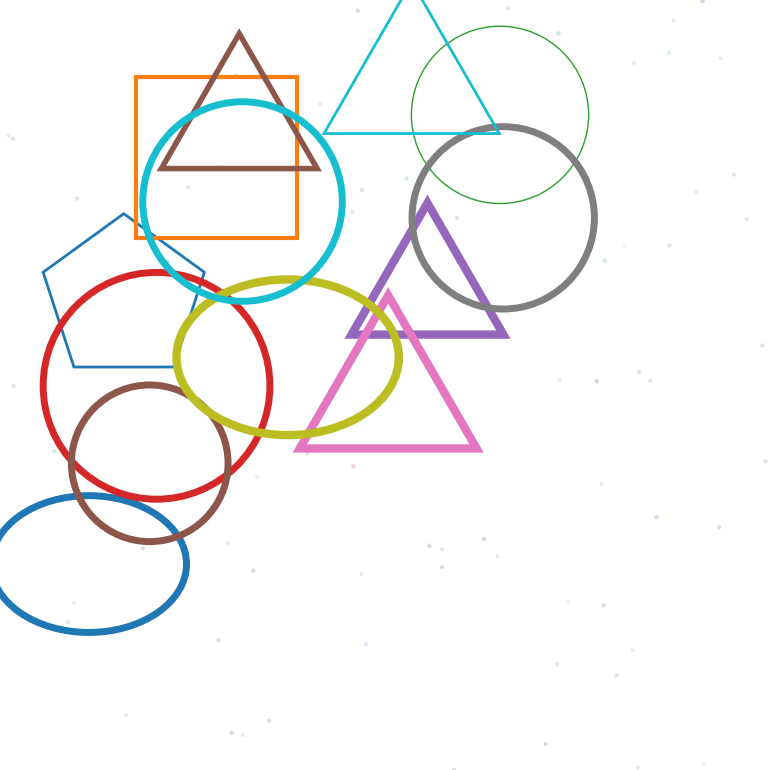[{"shape": "oval", "thickness": 2.5, "radius": 0.63, "center": [0.115, 0.267]}, {"shape": "pentagon", "thickness": 1, "radius": 0.55, "center": [0.161, 0.612]}, {"shape": "square", "thickness": 1.5, "radius": 0.52, "center": [0.281, 0.795]}, {"shape": "circle", "thickness": 0.5, "radius": 0.58, "center": [0.649, 0.851]}, {"shape": "circle", "thickness": 2.5, "radius": 0.74, "center": [0.203, 0.499]}, {"shape": "triangle", "thickness": 3, "radius": 0.57, "center": [0.555, 0.622]}, {"shape": "triangle", "thickness": 2, "radius": 0.58, "center": [0.311, 0.839]}, {"shape": "circle", "thickness": 2.5, "radius": 0.51, "center": [0.194, 0.398]}, {"shape": "triangle", "thickness": 3, "radius": 0.66, "center": [0.504, 0.484]}, {"shape": "circle", "thickness": 2.5, "radius": 0.59, "center": [0.654, 0.717]}, {"shape": "oval", "thickness": 3, "radius": 0.72, "center": [0.374, 0.536]}, {"shape": "triangle", "thickness": 1, "radius": 0.66, "center": [0.535, 0.892]}, {"shape": "circle", "thickness": 2.5, "radius": 0.65, "center": [0.315, 0.738]}]